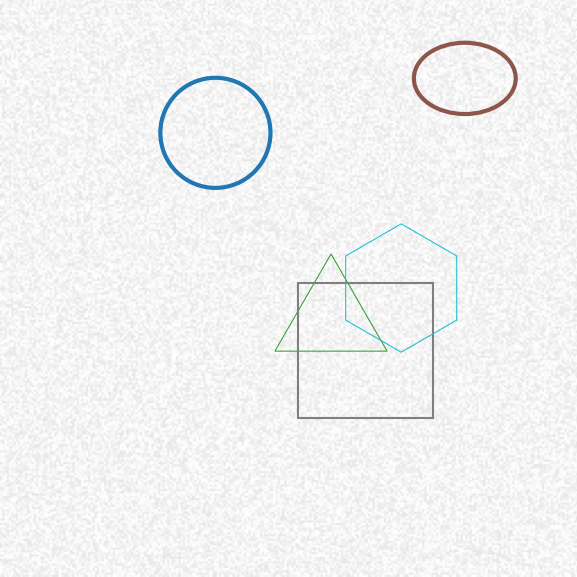[{"shape": "circle", "thickness": 2, "radius": 0.48, "center": [0.373, 0.769]}, {"shape": "triangle", "thickness": 0.5, "radius": 0.56, "center": [0.573, 0.447]}, {"shape": "oval", "thickness": 2, "radius": 0.44, "center": [0.805, 0.863]}, {"shape": "square", "thickness": 1, "radius": 0.58, "center": [0.633, 0.392]}, {"shape": "hexagon", "thickness": 0.5, "radius": 0.56, "center": [0.695, 0.5]}]